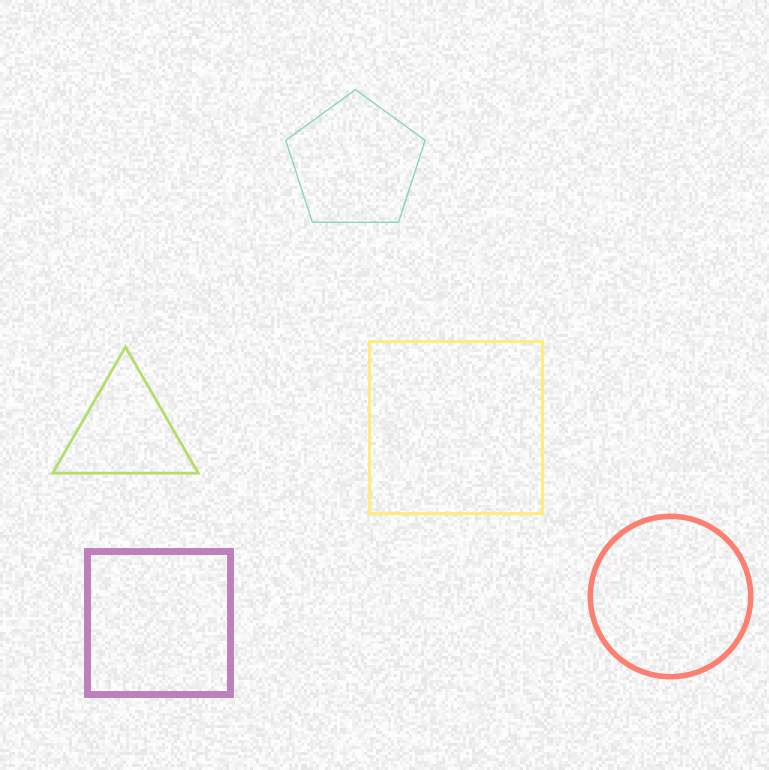[{"shape": "pentagon", "thickness": 0.5, "radius": 0.48, "center": [0.462, 0.788]}, {"shape": "circle", "thickness": 2, "radius": 0.52, "center": [0.871, 0.225]}, {"shape": "triangle", "thickness": 1, "radius": 0.55, "center": [0.163, 0.44]}, {"shape": "square", "thickness": 2.5, "radius": 0.47, "center": [0.206, 0.192]}, {"shape": "square", "thickness": 1, "radius": 0.56, "center": [0.592, 0.446]}]